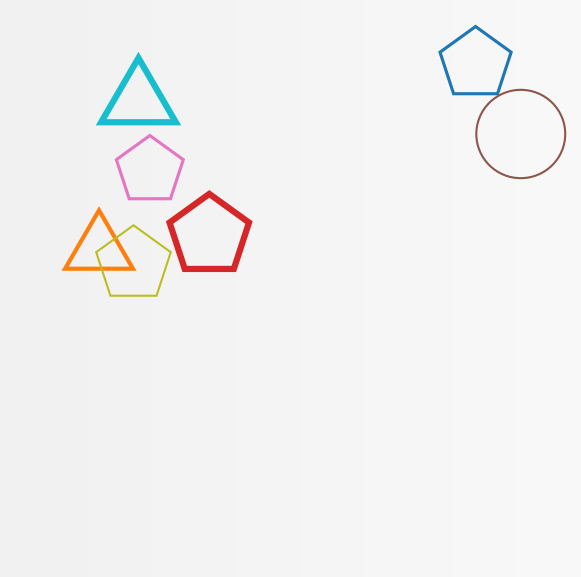[{"shape": "pentagon", "thickness": 1.5, "radius": 0.32, "center": [0.818, 0.889]}, {"shape": "triangle", "thickness": 2, "radius": 0.34, "center": [0.17, 0.568]}, {"shape": "pentagon", "thickness": 3, "radius": 0.36, "center": [0.36, 0.592]}, {"shape": "circle", "thickness": 1, "radius": 0.38, "center": [0.896, 0.767]}, {"shape": "pentagon", "thickness": 1.5, "radius": 0.3, "center": [0.258, 0.704]}, {"shape": "pentagon", "thickness": 1, "radius": 0.34, "center": [0.23, 0.542]}, {"shape": "triangle", "thickness": 3, "radius": 0.37, "center": [0.238, 0.825]}]